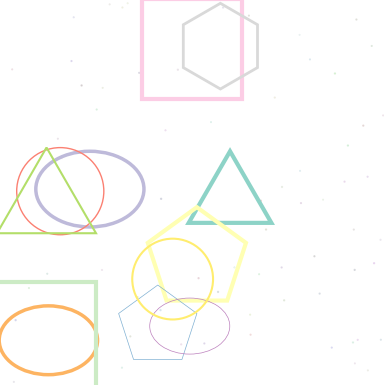[{"shape": "triangle", "thickness": 3, "radius": 0.62, "center": [0.598, 0.483]}, {"shape": "pentagon", "thickness": 3, "radius": 0.67, "center": [0.511, 0.328]}, {"shape": "oval", "thickness": 2.5, "radius": 0.7, "center": [0.233, 0.509]}, {"shape": "circle", "thickness": 1, "radius": 0.57, "center": [0.157, 0.503]}, {"shape": "pentagon", "thickness": 0.5, "radius": 0.53, "center": [0.41, 0.153]}, {"shape": "oval", "thickness": 2.5, "radius": 0.64, "center": [0.126, 0.116]}, {"shape": "triangle", "thickness": 1.5, "radius": 0.74, "center": [0.121, 0.468]}, {"shape": "square", "thickness": 3, "radius": 0.65, "center": [0.499, 0.872]}, {"shape": "hexagon", "thickness": 2, "radius": 0.56, "center": [0.572, 0.88]}, {"shape": "oval", "thickness": 0.5, "radius": 0.52, "center": [0.493, 0.153]}, {"shape": "square", "thickness": 3, "radius": 0.71, "center": [0.108, 0.126]}, {"shape": "circle", "thickness": 1.5, "radius": 0.52, "center": [0.448, 0.275]}]